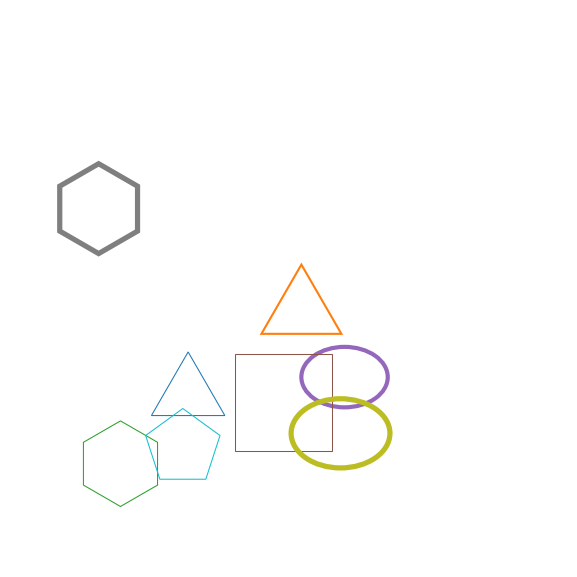[{"shape": "triangle", "thickness": 0.5, "radius": 0.37, "center": [0.326, 0.316]}, {"shape": "triangle", "thickness": 1, "radius": 0.4, "center": [0.522, 0.461]}, {"shape": "hexagon", "thickness": 0.5, "radius": 0.37, "center": [0.209, 0.196]}, {"shape": "oval", "thickness": 2, "radius": 0.37, "center": [0.597, 0.346]}, {"shape": "square", "thickness": 0.5, "radius": 0.42, "center": [0.49, 0.302]}, {"shape": "hexagon", "thickness": 2.5, "radius": 0.39, "center": [0.171, 0.638]}, {"shape": "oval", "thickness": 2.5, "radius": 0.43, "center": [0.59, 0.249]}, {"shape": "pentagon", "thickness": 0.5, "radius": 0.34, "center": [0.317, 0.224]}]